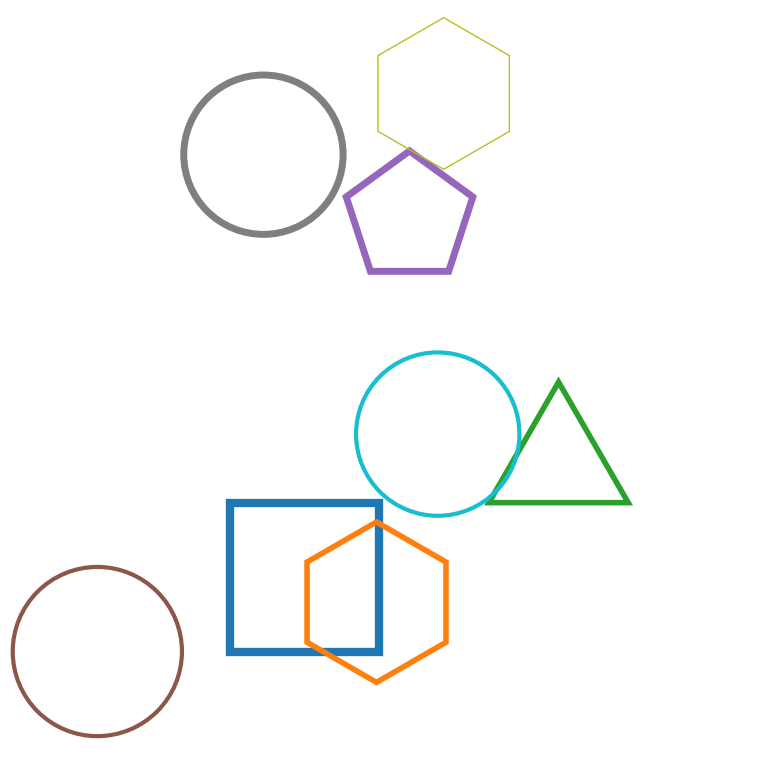[{"shape": "square", "thickness": 3, "radius": 0.48, "center": [0.395, 0.249]}, {"shape": "hexagon", "thickness": 2, "radius": 0.52, "center": [0.489, 0.218]}, {"shape": "triangle", "thickness": 2, "radius": 0.52, "center": [0.725, 0.399]}, {"shape": "pentagon", "thickness": 2.5, "radius": 0.43, "center": [0.532, 0.718]}, {"shape": "circle", "thickness": 1.5, "radius": 0.55, "center": [0.126, 0.154]}, {"shape": "circle", "thickness": 2.5, "radius": 0.52, "center": [0.342, 0.799]}, {"shape": "hexagon", "thickness": 0.5, "radius": 0.49, "center": [0.576, 0.879]}, {"shape": "circle", "thickness": 1.5, "radius": 0.53, "center": [0.568, 0.436]}]